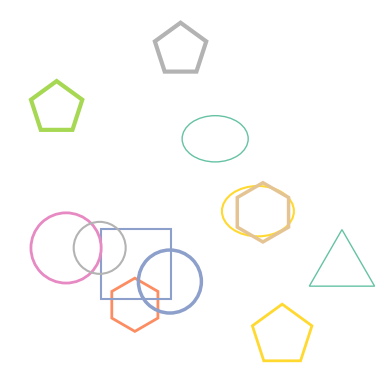[{"shape": "oval", "thickness": 1, "radius": 0.43, "center": [0.559, 0.64]}, {"shape": "triangle", "thickness": 1, "radius": 0.49, "center": [0.888, 0.306]}, {"shape": "hexagon", "thickness": 2, "radius": 0.35, "center": [0.35, 0.208]}, {"shape": "circle", "thickness": 2.5, "radius": 0.41, "center": [0.441, 0.269]}, {"shape": "square", "thickness": 1.5, "radius": 0.46, "center": [0.354, 0.315]}, {"shape": "circle", "thickness": 2, "radius": 0.46, "center": [0.172, 0.356]}, {"shape": "pentagon", "thickness": 3, "radius": 0.35, "center": [0.147, 0.719]}, {"shape": "oval", "thickness": 1.5, "radius": 0.47, "center": [0.67, 0.451]}, {"shape": "pentagon", "thickness": 2, "radius": 0.41, "center": [0.733, 0.129]}, {"shape": "hexagon", "thickness": 2.5, "radius": 0.38, "center": [0.683, 0.449]}, {"shape": "circle", "thickness": 1.5, "radius": 0.34, "center": [0.259, 0.356]}, {"shape": "pentagon", "thickness": 3, "radius": 0.35, "center": [0.469, 0.871]}]